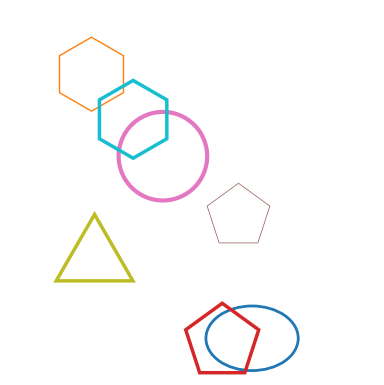[{"shape": "oval", "thickness": 2, "radius": 0.6, "center": [0.655, 0.121]}, {"shape": "hexagon", "thickness": 1, "radius": 0.48, "center": [0.238, 0.807]}, {"shape": "pentagon", "thickness": 2.5, "radius": 0.5, "center": [0.577, 0.113]}, {"shape": "pentagon", "thickness": 0.5, "radius": 0.43, "center": [0.619, 0.438]}, {"shape": "circle", "thickness": 3, "radius": 0.58, "center": [0.423, 0.594]}, {"shape": "triangle", "thickness": 2.5, "radius": 0.57, "center": [0.246, 0.328]}, {"shape": "hexagon", "thickness": 2.5, "radius": 0.51, "center": [0.346, 0.69]}]